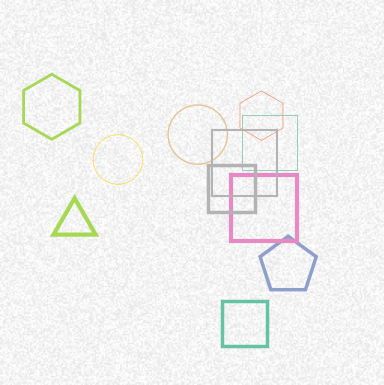[{"shape": "square", "thickness": 0.5, "radius": 0.36, "center": [0.7, 0.63]}, {"shape": "square", "thickness": 2.5, "radius": 0.3, "center": [0.635, 0.16]}, {"shape": "hexagon", "thickness": 0.5, "radius": 0.32, "center": [0.679, 0.7]}, {"shape": "pentagon", "thickness": 2.5, "radius": 0.38, "center": [0.748, 0.31]}, {"shape": "square", "thickness": 3, "radius": 0.43, "center": [0.685, 0.459]}, {"shape": "hexagon", "thickness": 2, "radius": 0.42, "center": [0.134, 0.723]}, {"shape": "triangle", "thickness": 3, "radius": 0.32, "center": [0.194, 0.422]}, {"shape": "circle", "thickness": 0.5, "radius": 0.32, "center": [0.306, 0.586]}, {"shape": "circle", "thickness": 1, "radius": 0.38, "center": [0.514, 0.65]}, {"shape": "square", "thickness": 1.5, "radius": 0.43, "center": [0.635, 0.577]}, {"shape": "square", "thickness": 2.5, "radius": 0.3, "center": [0.602, 0.51]}]